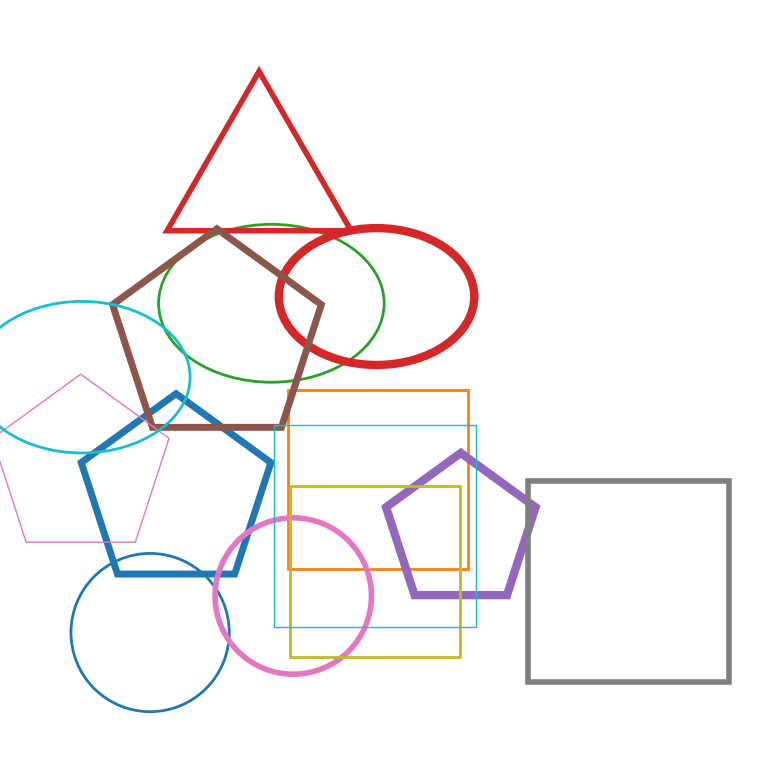[{"shape": "circle", "thickness": 1, "radius": 0.51, "center": [0.195, 0.178]}, {"shape": "pentagon", "thickness": 2.5, "radius": 0.65, "center": [0.229, 0.359]}, {"shape": "square", "thickness": 1, "radius": 0.58, "center": [0.491, 0.377]}, {"shape": "oval", "thickness": 1, "radius": 0.73, "center": [0.352, 0.606]}, {"shape": "oval", "thickness": 3, "radius": 0.63, "center": [0.489, 0.615]}, {"shape": "triangle", "thickness": 2, "radius": 0.69, "center": [0.336, 0.769]}, {"shape": "pentagon", "thickness": 3, "radius": 0.51, "center": [0.598, 0.31]}, {"shape": "pentagon", "thickness": 2.5, "radius": 0.71, "center": [0.282, 0.56]}, {"shape": "circle", "thickness": 2, "radius": 0.51, "center": [0.381, 0.226]}, {"shape": "pentagon", "thickness": 0.5, "radius": 0.6, "center": [0.105, 0.393]}, {"shape": "square", "thickness": 2, "radius": 0.65, "center": [0.816, 0.245]}, {"shape": "square", "thickness": 1, "radius": 0.55, "center": [0.487, 0.258]}, {"shape": "square", "thickness": 0.5, "radius": 0.66, "center": [0.487, 0.317]}, {"shape": "oval", "thickness": 1, "radius": 0.7, "center": [0.106, 0.51]}]